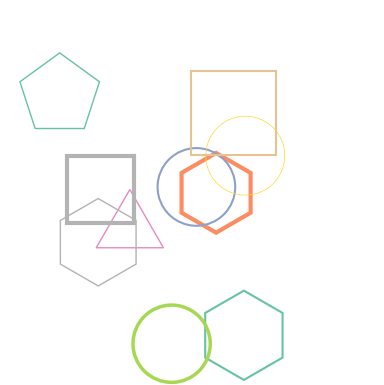[{"shape": "pentagon", "thickness": 1, "radius": 0.54, "center": [0.155, 0.754]}, {"shape": "hexagon", "thickness": 1.5, "radius": 0.58, "center": [0.633, 0.129]}, {"shape": "hexagon", "thickness": 3, "radius": 0.52, "center": [0.561, 0.499]}, {"shape": "circle", "thickness": 1.5, "radius": 0.5, "center": [0.51, 0.514]}, {"shape": "triangle", "thickness": 1, "radius": 0.5, "center": [0.337, 0.407]}, {"shape": "circle", "thickness": 2.5, "radius": 0.5, "center": [0.446, 0.107]}, {"shape": "circle", "thickness": 0.5, "radius": 0.51, "center": [0.637, 0.596]}, {"shape": "square", "thickness": 1.5, "radius": 0.55, "center": [0.606, 0.707]}, {"shape": "square", "thickness": 3, "radius": 0.43, "center": [0.261, 0.508]}, {"shape": "hexagon", "thickness": 1, "radius": 0.57, "center": [0.255, 0.371]}]